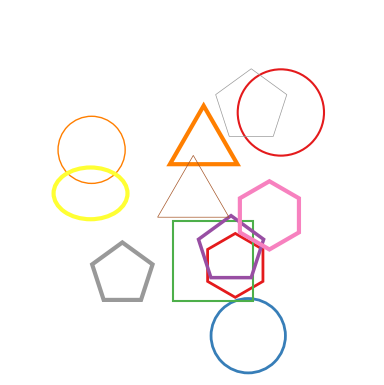[{"shape": "circle", "thickness": 1.5, "radius": 0.56, "center": [0.729, 0.708]}, {"shape": "hexagon", "thickness": 2, "radius": 0.41, "center": [0.611, 0.311]}, {"shape": "circle", "thickness": 2, "radius": 0.48, "center": [0.645, 0.128]}, {"shape": "square", "thickness": 1.5, "radius": 0.52, "center": [0.553, 0.323]}, {"shape": "pentagon", "thickness": 2.5, "radius": 0.44, "center": [0.6, 0.351]}, {"shape": "triangle", "thickness": 3, "radius": 0.51, "center": [0.529, 0.624]}, {"shape": "circle", "thickness": 1, "radius": 0.44, "center": [0.238, 0.611]}, {"shape": "oval", "thickness": 3, "radius": 0.48, "center": [0.235, 0.498]}, {"shape": "triangle", "thickness": 0.5, "radius": 0.54, "center": [0.502, 0.489]}, {"shape": "hexagon", "thickness": 3, "radius": 0.44, "center": [0.7, 0.441]}, {"shape": "pentagon", "thickness": 3, "radius": 0.41, "center": [0.318, 0.288]}, {"shape": "pentagon", "thickness": 0.5, "radius": 0.49, "center": [0.653, 0.724]}]